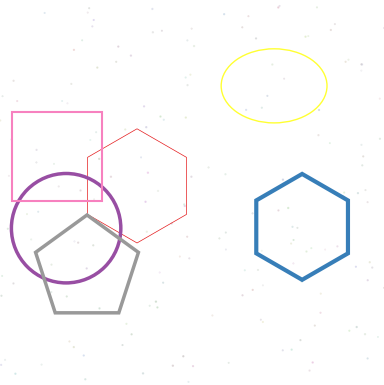[{"shape": "hexagon", "thickness": 0.5, "radius": 0.74, "center": [0.356, 0.517]}, {"shape": "hexagon", "thickness": 3, "radius": 0.69, "center": [0.785, 0.411]}, {"shape": "circle", "thickness": 2.5, "radius": 0.71, "center": [0.172, 0.407]}, {"shape": "oval", "thickness": 1, "radius": 0.69, "center": [0.712, 0.777]}, {"shape": "square", "thickness": 1.5, "radius": 0.58, "center": [0.148, 0.593]}, {"shape": "pentagon", "thickness": 2.5, "radius": 0.7, "center": [0.226, 0.301]}]